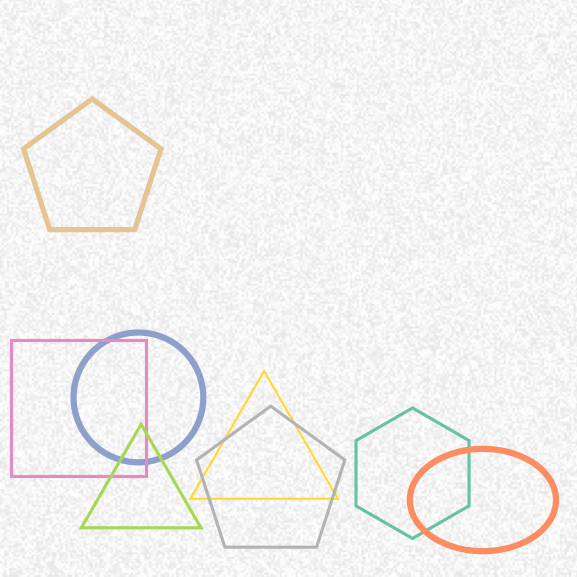[{"shape": "hexagon", "thickness": 1.5, "radius": 0.57, "center": [0.714, 0.18]}, {"shape": "oval", "thickness": 3, "radius": 0.63, "center": [0.836, 0.133]}, {"shape": "circle", "thickness": 3, "radius": 0.56, "center": [0.24, 0.311]}, {"shape": "square", "thickness": 1.5, "radius": 0.59, "center": [0.136, 0.293]}, {"shape": "triangle", "thickness": 1.5, "radius": 0.6, "center": [0.244, 0.145]}, {"shape": "triangle", "thickness": 1, "radius": 0.74, "center": [0.457, 0.209]}, {"shape": "pentagon", "thickness": 2.5, "radius": 0.63, "center": [0.16, 0.703]}, {"shape": "pentagon", "thickness": 1.5, "radius": 0.67, "center": [0.469, 0.161]}]